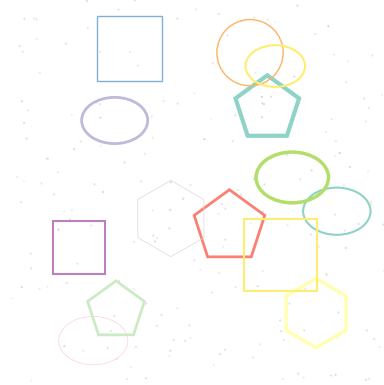[{"shape": "pentagon", "thickness": 3, "radius": 0.43, "center": [0.694, 0.718]}, {"shape": "oval", "thickness": 1.5, "radius": 0.44, "center": [0.875, 0.451]}, {"shape": "hexagon", "thickness": 2.5, "radius": 0.45, "center": [0.821, 0.187]}, {"shape": "oval", "thickness": 2, "radius": 0.43, "center": [0.298, 0.687]}, {"shape": "pentagon", "thickness": 2, "radius": 0.48, "center": [0.596, 0.411]}, {"shape": "square", "thickness": 1, "radius": 0.42, "center": [0.336, 0.875]}, {"shape": "circle", "thickness": 1, "radius": 0.43, "center": [0.649, 0.863]}, {"shape": "oval", "thickness": 2.5, "radius": 0.47, "center": [0.759, 0.539]}, {"shape": "oval", "thickness": 0.5, "radius": 0.45, "center": [0.242, 0.115]}, {"shape": "hexagon", "thickness": 0.5, "radius": 0.5, "center": [0.444, 0.432]}, {"shape": "square", "thickness": 1.5, "radius": 0.34, "center": [0.205, 0.358]}, {"shape": "pentagon", "thickness": 2, "radius": 0.39, "center": [0.301, 0.193]}, {"shape": "oval", "thickness": 1.5, "radius": 0.39, "center": [0.715, 0.828]}, {"shape": "square", "thickness": 1.5, "radius": 0.47, "center": [0.728, 0.338]}]